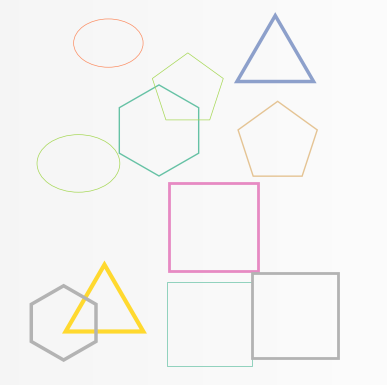[{"shape": "hexagon", "thickness": 1, "radius": 0.59, "center": [0.41, 0.661]}, {"shape": "square", "thickness": 0.5, "radius": 0.55, "center": [0.541, 0.158]}, {"shape": "oval", "thickness": 0.5, "radius": 0.45, "center": [0.28, 0.888]}, {"shape": "triangle", "thickness": 2.5, "radius": 0.57, "center": [0.71, 0.845]}, {"shape": "square", "thickness": 2, "radius": 0.57, "center": [0.55, 0.41]}, {"shape": "oval", "thickness": 0.5, "radius": 0.53, "center": [0.202, 0.575]}, {"shape": "pentagon", "thickness": 0.5, "radius": 0.48, "center": [0.485, 0.766]}, {"shape": "triangle", "thickness": 3, "radius": 0.58, "center": [0.27, 0.197]}, {"shape": "pentagon", "thickness": 1, "radius": 0.54, "center": [0.717, 0.629]}, {"shape": "square", "thickness": 2, "radius": 0.55, "center": [0.761, 0.182]}, {"shape": "hexagon", "thickness": 2.5, "radius": 0.48, "center": [0.164, 0.161]}]